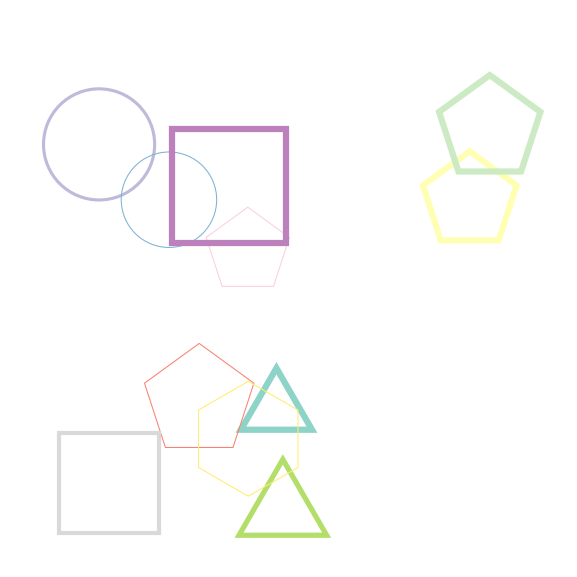[{"shape": "triangle", "thickness": 3, "radius": 0.36, "center": [0.479, 0.291]}, {"shape": "pentagon", "thickness": 3, "radius": 0.43, "center": [0.813, 0.652]}, {"shape": "circle", "thickness": 1.5, "radius": 0.48, "center": [0.172, 0.749]}, {"shape": "pentagon", "thickness": 0.5, "radius": 0.5, "center": [0.345, 0.305]}, {"shape": "circle", "thickness": 0.5, "radius": 0.41, "center": [0.293, 0.653]}, {"shape": "triangle", "thickness": 2.5, "radius": 0.44, "center": [0.49, 0.116]}, {"shape": "pentagon", "thickness": 0.5, "radius": 0.38, "center": [0.429, 0.565]}, {"shape": "square", "thickness": 2, "radius": 0.43, "center": [0.189, 0.163]}, {"shape": "square", "thickness": 3, "radius": 0.49, "center": [0.397, 0.677]}, {"shape": "pentagon", "thickness": 3, "radius": 0.46, "center": [0.848, 0.777]}, {"shape": "hexagon", "thickness": 0.5, "radius": 0.5, "center": [0.43, 0.239]}]